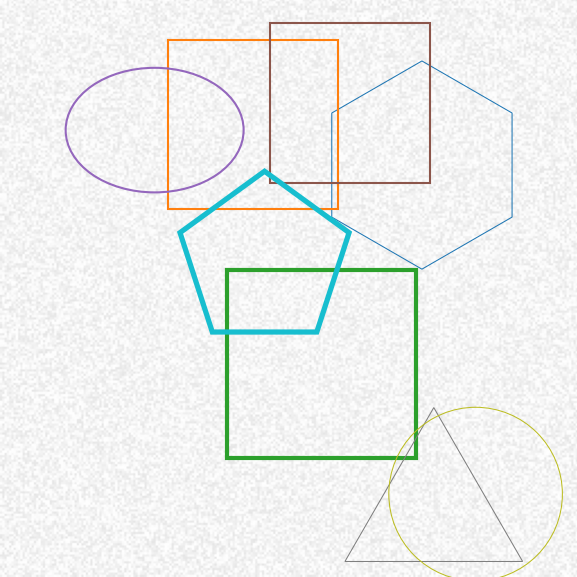[{"shape": "hexagon", "thickness": 0.5, "radius": 0.9, "center": [0.731, 0.713]}, {"shape": "square", "thickness": 1, "radius": 0.73, "center": [0.438, 0.784]}, {"shape": "square", "thickness": 2, "radius": 0.81, "center": [0.557, 0.369]}, {"shape": "oval", "thickness": 1, "radius": 0.77, "center": [0.268, 0.774]}, {"shape": "square", "thickness": 1, "radius": 0.69, "center": [0.606, 0.821]}, {"shape": "triangle", "thickness": 0.5, "radius": 0.89, "center": [0.751, 0.116]}, {"shape": "circle", "thickness": 0.5, "radius": 0.75, "center": [0.824, 0.144]}, {"shape": "pentagon", "thickness": 2.5, "radius": 0.77, "center": [0.458, 0.549]}]